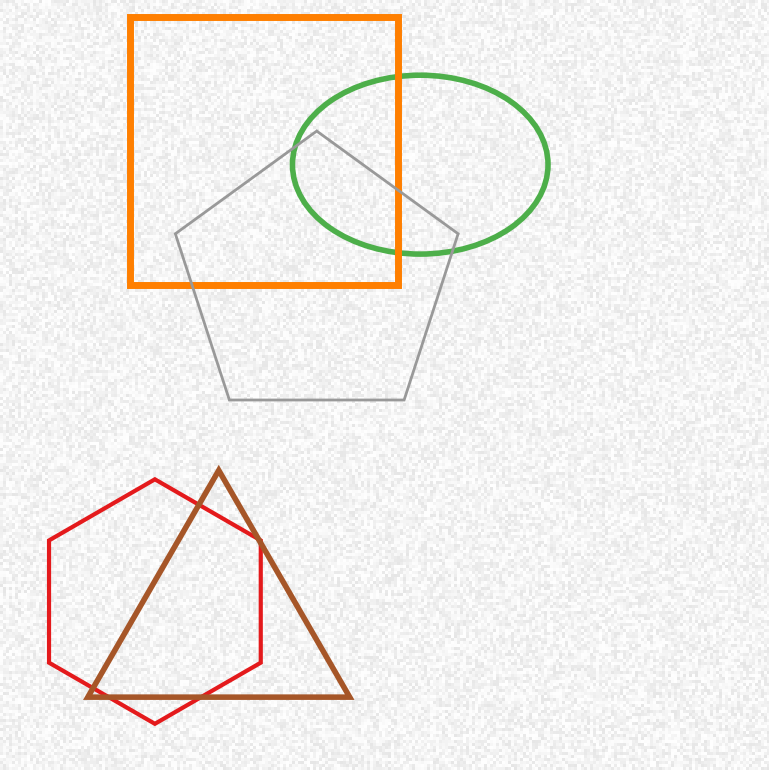[{"shape": "hexagon", "thickness": 1.5, "radius": 0.79, "center": [0.201, 0.219]}, {"shape": "oval", "thickness": 2, "radius": 0.83, "center": [0.546, 0.786]}, {"shape": "square", "thickness": 2.5, "radius": 0.87, "center": [0.343, 0.803]}, {"shape": "triangle", "thickness": 2, "radius": 0.98, "center": [0.284, 0.193]}, {"shape": "pentagon", "thickness": 1, "radius": 0.97, "center": [0.411, 0.637]}]